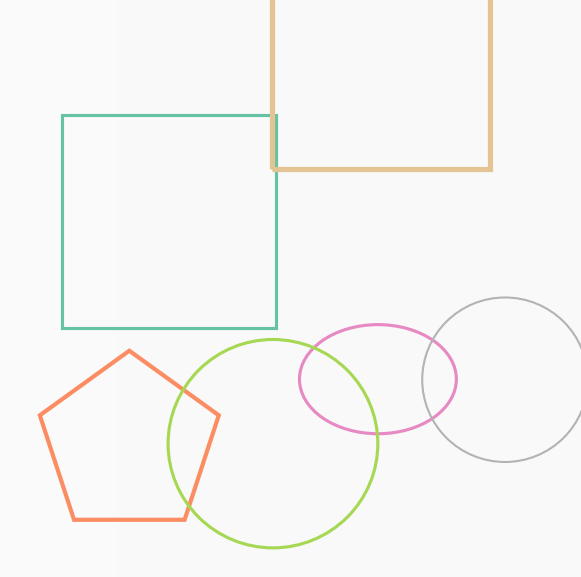[{"shape": "square", "thickness": 1.5, "radius": 0.92, "center": [0.29, 0.616]}, {"shape": "pentagon", "thickness": 2, "radius": 0.81, "center": [0.222, 0.23]}, {"shape": "oval", "thickness": 1.5, "radius": 0.67, "center": [0.65, 0.343]}, {"shape": "circle", "thickness": 1.5, "radius": 0.9, "center": [0.47, 0.231]}, {"shape": "square", "thickness": 2.5, "radius": 0.94, "center": [0.656, 0.894]}, {"shape": "circle", "thickness": 1, "radius": 0.71, "center": [0.869, 0.342]}]